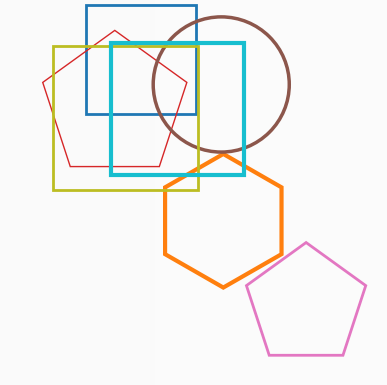[{"shape": "square", "thickness": 2, "radius": 0.71, "center": [0.363, 0.845]}, {"shape": "hexagon", "thickness": 3, "radius": 0.87, "center": [0.576, 0.427]}, {"shape": "pentagon", "thickness": 1, "radius": 0.98, "center": [0.296, 0.726]}, {"shape": "circle", "thickness": 2.5, "radius": 0.88, "center": [0.571, 0.781]}, {"shape": "pentagon", "thickness": 2, "radius": 0.81, "center": [0.79, 0.208]}, {"shape": "square", "thickness": 2, "radius": 0.93, "center": [0.324, 0.694]}, {"shape": "square", "thickness": 3, "radius": 0.86, "center": [0.459, 0.717]}]